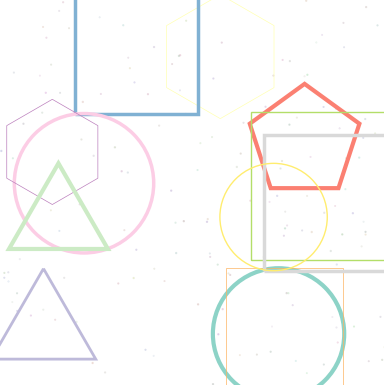[{"shape": "circle", "thickness": 3, "radius": 0.85, "center": [0.724, 0.133]}, {"shape": "hexagon", "thickness": 0.5, "radius": 0.81, "center": [0.572, 0.853]}, {"shape": "triangle", "thickness": 2, "radius": 0.78, "center": [0.113, 0.146]}, {"shape": "pentagon", "thickness": 3, "radius": 0.75, "center": [0.791, 0.632]}, {"shape": "square", "thickness": 2.5, "radius": 0.8, "center": [0.355, 0.863]}, {"shape": "square", "thickness": 0.5, "radius": 0.76, "center": [0.739, 0.152]}, {"shape": "square", "thickness": 1, "radius": 0.96, "center": [0.843, 0.517]}, {"shape": "circle", "thickness": 2.5, "radius": 0.91, "center": [0.218, 0.524]}, {"shape": "square", "thickness": 2.5, "radius": 0.89, "center": [0.864, 0.473]}, {"shape": "hexagon", "thickness": 0.5, "radius": 0.68, "center": [0.136, 0.605]}, {"shape": "triangle", "thickness": 3, "radius": 0.74, "center": [0.152, 0.427]}, {"shape": "circle", "thickness": 1, "radius": 0.7, "center": [0.711, 0.436]}]